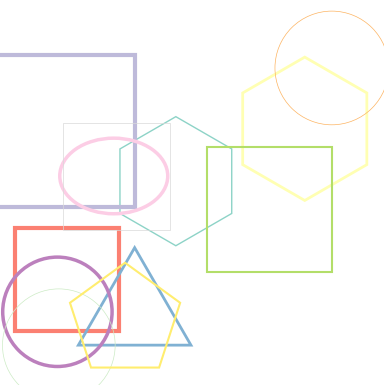[{"shape": "hexagon", "thickness": 1, "radius": 0.84, "center": [0.457, 0.529]}, {"shape": "hexagon", "thickness": 2, "radius": 0.93, "center": [0.792, 0.665]}, {"shape": "square", "thickness": 3, "radius": 0.99, "center": [0.152, 0.66]}, {"shape": "square", "thickness": 3, "radius": 0.67, "center": [0.174, 0.274]}, {"shape": "triangle", "thickness": 2, "radius": 0.84, "center": [0.35, 0.188]}, {"shape": "circle", "thickness": 0.5, "radius": 0.74, "center": [0.862, 0.823]}, {"shape": "square", "thickness": 1.5, "radius": 0.81, "center": [0.7, 0.457]}, {"shape": "oval", "thickness": 2.5, "radius": 0.7, "center": [0.295, 0.543]}, {"shape": "square", "thickness": 0.5, "radius": 0.69, "center": [0.302, 0.542]}, {"shape": "circle", "thickness": 2.5, "radius": 0.71, "center": [0.149, 0.19]}, {"shape": "circle", "thickness": 0.5, "radius": 0.73, "center": [0.153, 0.103]}, {"shape": "pentagon", "thickness": 1.5, "radius": 0.75, "center": [0.325, 0.167]}]